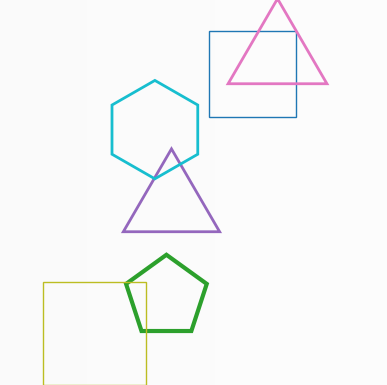[{"shape": "square", "thickness": 1, "radius": 0.56, "center": [0.651, 0.808]}, {"shape": "pentagon", "thickness": 3, "radius": 0.55, "center": [0.429, 0.229]}, {"shape": "triangle", "thickness": 2, "radius": 0.72, "center": [0.443, 0.47]}, {"shape": "triangle", "thickness": 2, "radius": 0.74, "center": [0.716, 0.856]}, {"shape": "square", "thickness": 1, "radius": 0.67, "center": [0.243, 0.134]}, {"shape": "hexagon", "thickness": 2, "radius": 0.64, "center": [0.4, 0.663]}]